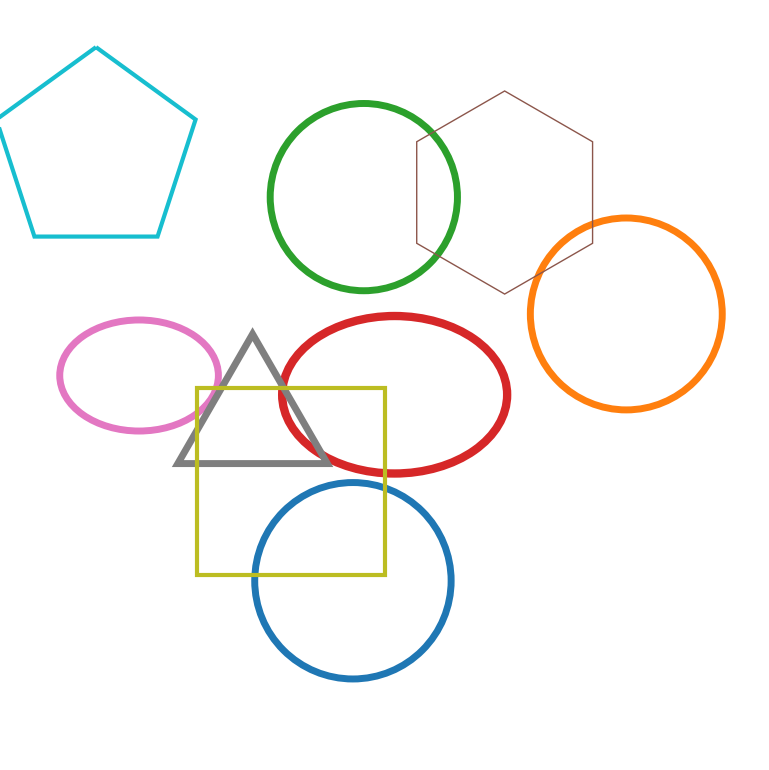[{"shape": "circle", "thickness": 2.5, "radius": 0.64, "center": [0.458, 0.246]}, {"shape": "circle", "thickness": 2.5, "radius": 0.62, "center": [0.813, 0.592]}, {"shape": "circle", "thickness": 2.5, "radius": 0.61, "center": [0.472, 0.744]}, {"shape": "oval", "thickness": 3, "radius": 0.73, "center": [0.513, 0.487]}, {"shape": "hexagon", "thickness": 0.5, "radius": 0.66, "center": [0.655, 0.75]}, {"shape": "oval", "thickness": 2.5, "radius": 0.52, "center": [0.181, 0.512]}, {"shape": "triangle", "thickness": 2.5, "radius": 0.56, "center": [0.328, 0.454]}, {"shape": "square", "thickness": 1.5, "radius": 0.61, "center": [0.378, 0.375]}, {"shape": "pentagon", "thickness": 1.5, "radius": 0.68, "center": [0.125, 0.803]}]